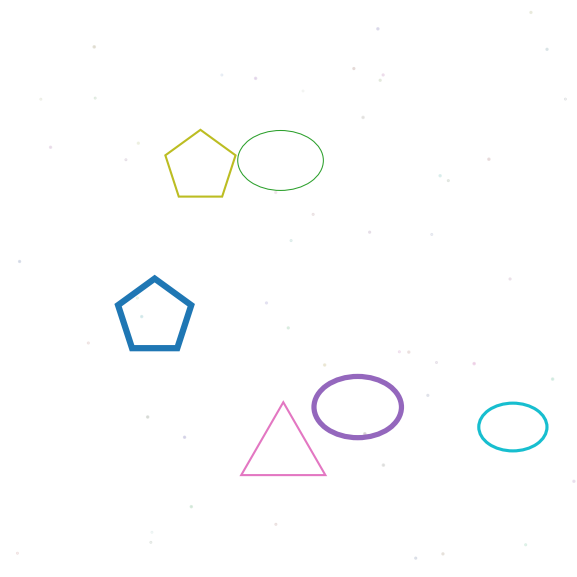[{"shape": "pentagon", "thickness": 3, "radius": 0.33, "center": [0.268, 0.45]}, {"shape": "oval", "thickness": 0.5, "radius": 0.37, "center": [0.486, 0.721]}, {"shape": "oval", "thickness": 2.5, "radius": 0.38, "center": [0.619, 0.294]}, {"shape": "triangle", "thickness": 1, "radius": 0.42, "center": [0.491, 0.219]}, {"shape": "pentagon", "thickness": 1, "radius": 0.32, "center": [0.347, 0.71]}, {"shape": "oval", "thickness": 1.5, "radius": 0.3, "center": [0.888, 0.26]}]